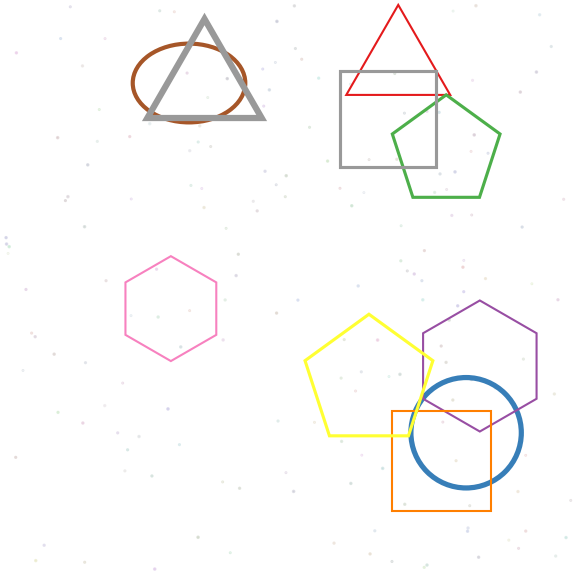[{"shape": "triangle", "thickness": 1, "radius": 0.52, "center": [0.69, 0.887]}, {"shape": "circle", "thickness": 2.5, "radius": 0.48, "center": [0.807, 0.25]}, {"shape": "pentagon", "thickness": 1.5, "radius": 0.49, "center": [0.773, 0.737]}, {"shape": "hexagon", "thickness": 1, "radius": 0.57, "center": [0.831, 0.365]}, {"shape": "square", "thickness": 1, "radius": 0.43, "center": [0.765, 0.201]}, {"shape": "pentagon", "thickness": 1.5, "radius": 0.58, "center": [0.639, 0.339]}, {"shape": "oval", "thickness": 2, "radius": 0.49, "center": [0.327, 0.855]}, {"shape": "hexagon", "thickness": 1, "radius": 0.45, "center": [0.296, 0.465]}, {"shape": "triangle", "thickness": 3, "radius": 0.57, "center": [0.354, 0.852]}, {"shape": "square", "thickness": 1.5, "radius": 0.42, "center": [0.672, 0.792]}]